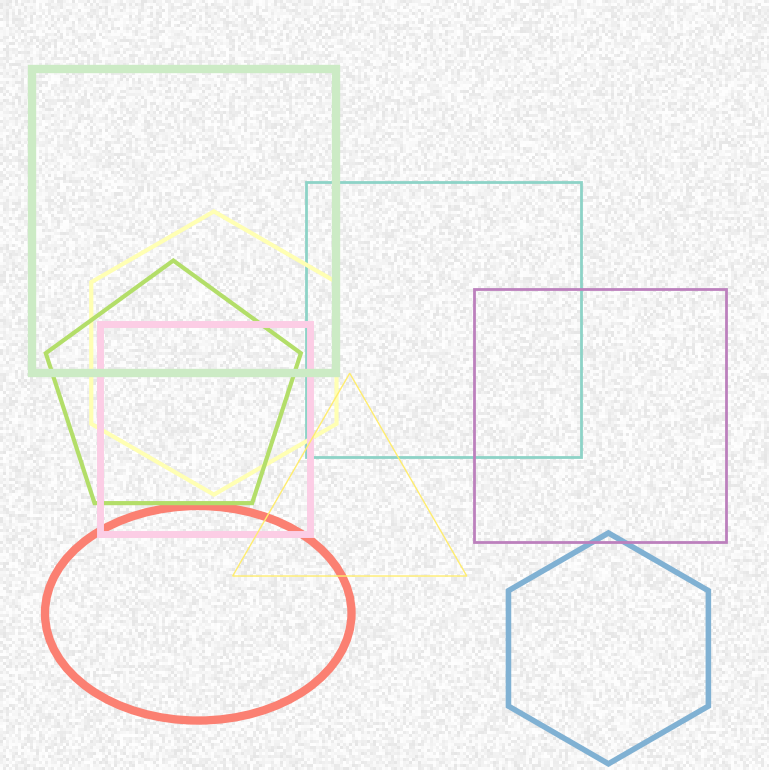[{"shape": "square", "thickness": 1, "radius": 0.89, "center": [0.576, 0.585]}, {"shape": "hexagon", "thickness": 1.5, "radius": 0.92, "center": [0.278, 0.542]}, {"shape": "oval", "thickness": 3, "radius": 1.0, "center": [0.257, 0.204]}, {"shape": "hexagon", "thickness": 2, "radius": 0.75, "center": [0.79, 0.158]}, {"shape": "pentagon", "thickness": 1.5, "radius": 0.87, "center": [0.225, 0.487]}, {"shape": "square", "thickness": 2.5, "radius": 0.68, "center": [0.267, 0.443]}, {"shape": "square", "thickness": 1, "radius": 0.82, "center": [0.779, 0.46]}, {"shape": "square", "thickness": 3, "radius": 0.99, "center": [0.239, 0.713]}, {"shape": "triangle", "thickness": 0.5, "radius": 0.88, "center": [0.454, 0.34]}]